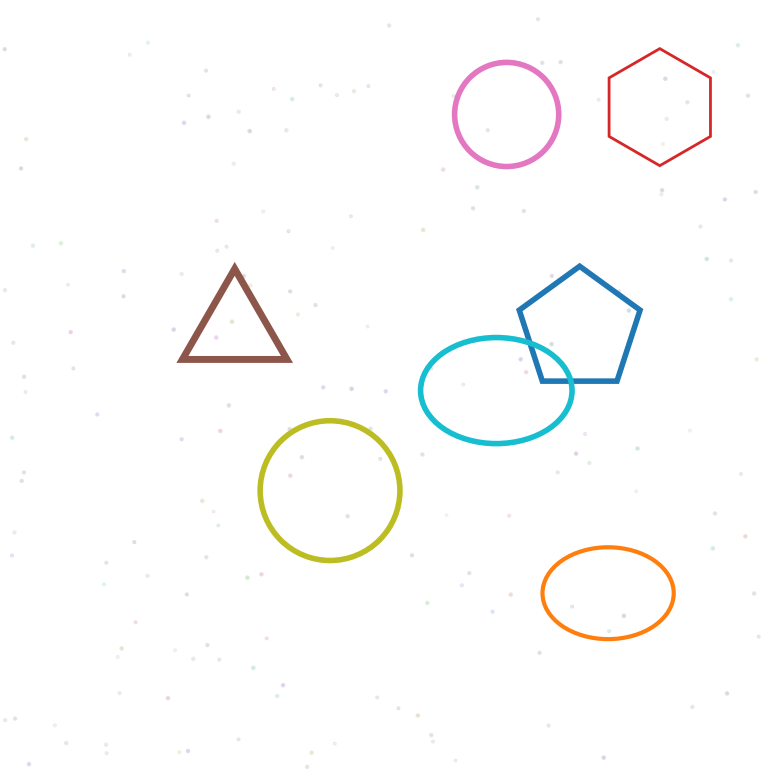[{"shape": "pentagon", "thickness": 2, "radius": 0.41, "center": [0.753, 0.572]}, {"shape": "oval", "thickness": 1.5, "radius": 0.43, "center": [0.79, 0.23]}, {"shape": "hexagon", "thickness": 1, "radius": 0.38, "center": [0.857, 0.861]}, {"shape": "triangle", "thickness": 2.5, "radius": 0.39, "center": [0.305, 0.572]}, {"shape": "circle", "thickness": 2, "radius": 0.34, "center": [0.658, 0.851]}, {"shape": "circle", "thickness": 2, "radius": 0.45, "center": [0.429, 0.363]}, {"shape": "oval", "thickness": 2, "radius": 0.49, "center": [0.645, 0.493]}]